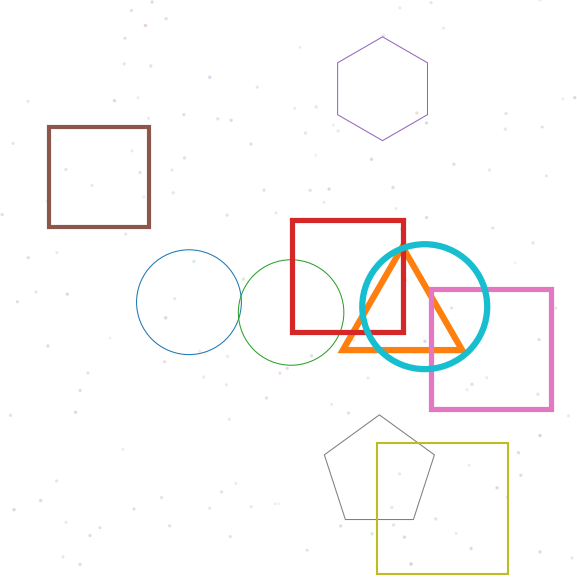[{"shape": "circle", "thickness": 0.5, "radius": 0.45, "center": [0.327, 0.476]}, {"shape": "triangle", "thickness": 3, "radius": 0.6, "center": [0.697, 0.453]}, {"shape": "circle", "thickness": 0.5, "radius": 0.46, "center": [0.504, 0.458]}, {"shape": "square", "thickness": 2.5, "radius": 0.48, "center": [0.602, 0.521]}, {"shape": "hexagon", "thickness": 0.5, "radius": 0.45, "center": [0.662, 0.845]}, {"shape": "square", "thickness": 2, "radius": 0.43, "center": [0.171, 0.693]}, {"shape": "square", "thickness": 2.5, "radius": 0.52, "center": [0.85, 0.395]}, {"shape": "pentagon", "thickness": 0.5, "radius": 0.5, "center": [0.657, 0.181]}, {"shape": "square", "thickness": 1, "radius": 0.57, "center": [0.766, 0.118]}, {"shape": "circle", "thickness": 3, "radius": 0.54, "center": [0.735, 0.468]}]